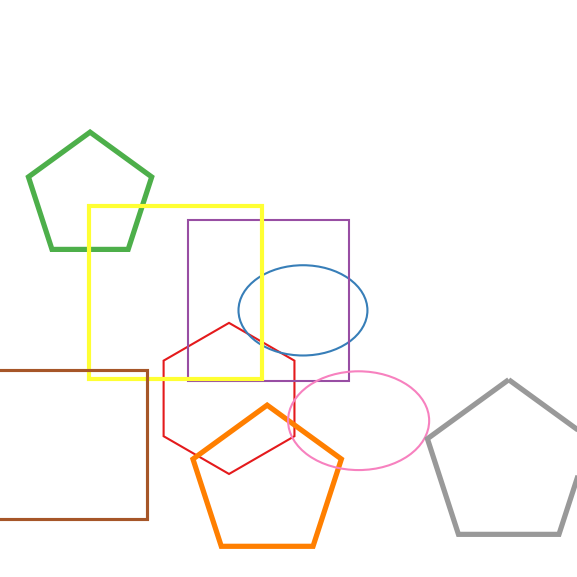[{"shape": "hexagon", "thickness": 1, "radius": 0.65, "center": [0.397, 0.309]}, {"shape": "oval", "thickness": 1, "radius": 0.56, "center": [0.525, 0.462]}, {"shape": "pentagon", "thickness": 2.5, "radius": 0.56, "center": [0.156, 0.658]}, {"shape": "square", "thickness": 1, "radius": 0.7, "center": [0.465, 0.479]}, {"shape": "pentagon", "thickness": 2.5, "radius": 0.68, "center": [0.463, 0.162]}, {"shape": "square", "thickness": 2, "radius": 0.75, "center": [0.304, 0.493]}, {"shape": "square", "thickness": 1.5, "radius": 0.65, "center": [0.126, 0.229]}, {"shape": "oval", "thickness": 1, "radius": 0.61, "center": [0.621, 0.271]}, {"shape": "pentagon", "thickness": 2.5, "radius": 0.74, "center": [0.881, 0.194]}]